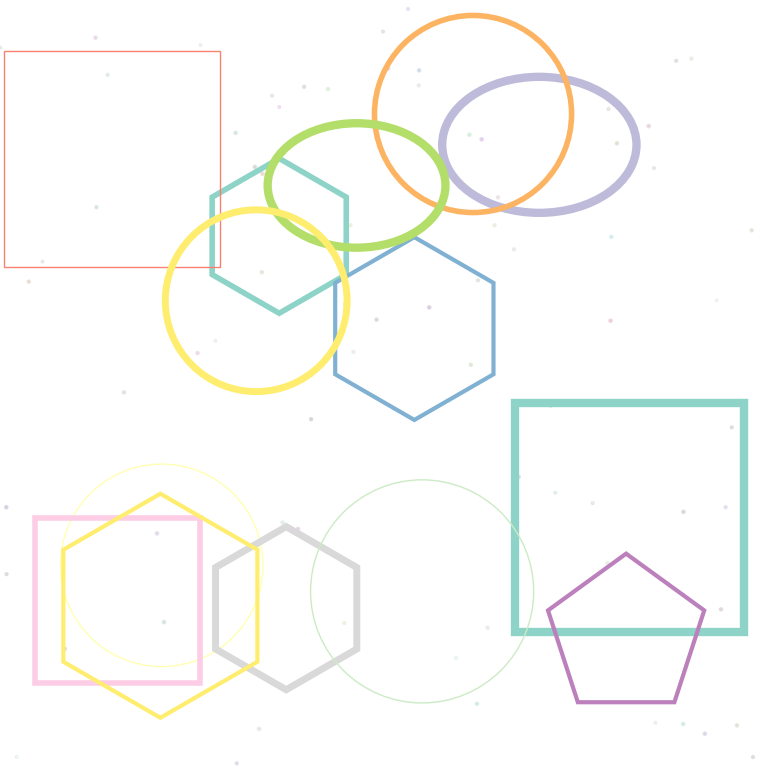[{"shape": "hexagon", "thickness": 2, "radius": 0.5, "center": [0.363, 0.694]}, {"shape": "square", "thickness": 3, "radius": 0.74, "center": [0.818, 0.328]}, {"shape": "circle", "thickness": 0.5, "radius": 0.66, "center": [0.21, 0.266]}, {"shape": "oval", "thickness": 3, "radius": 0.63, "center": [0.7, 0.812]}, {"shape": "square", "thickness": 0.5, "radius": 0.7, "center": [0.146, 0.793]}, {"shape": "hexagon", "thickness": 1.5, "radius": 0.59, "center": [0.538, 0.573]}, {"shape": "circle", "thickness": 2, "radius": 0.64, "center": [0.614, 0.852]}, {"shape": "oval", "thickness": 3, "radius": 0.58, "center": [0.463, 0.759]}, {"shape": "square", "thickness": 2, "radius": 0.54, "center": [0.152, 0.221]}, {"shape": "hexagon", "thickness": 2.5, "radius": 0.53, "center": [0.372, 0.21]}, {"shape": "pentagon", "thickness": 1.5, "radius": 0.53, "center": [0.813, 0.174]}, {"shape": "circle", "thickness": 0.5, "radius": 0.72, "center": [0.548, 0.232]}, {"shape": "hexagon", "thickness": 1.5, "radius": 0.73, "center": [0.208, 0.213]}, {"shape": "circle", "thickness": 2.5, "radius": 0.59, "center": [0.333, 0.609]}]